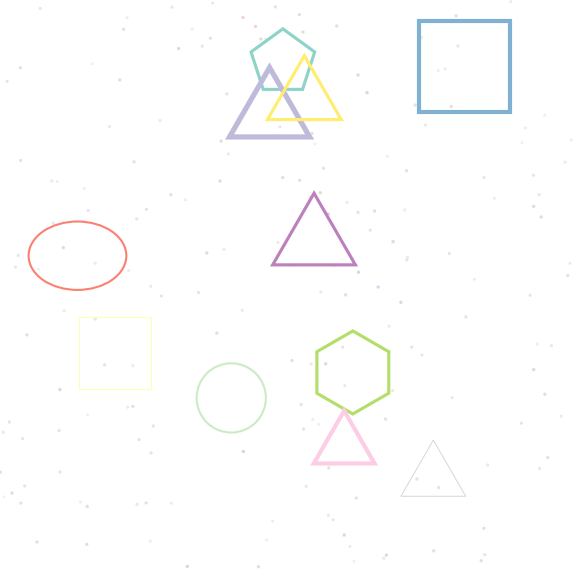[{"shape": "pentagon", "thickness": 1.5, "radius": 0.29, "center": [0.49, 0.891]}, {"shape": "square", "thickness": 0.5, "radius": 0.31, "center": [0.199, 0.388]}, {"shape": "triangle", "thickness": 2.5, "radius": 0.4, "center": [0.467, 0.802]}, {"shape": "oval", "thickness": 1, "radius": 0.42, "center": [0.134, 0.556]}, {"shape": "square", "thickness": 2, "radius": 0.39, "center": [0.805, 0.885]}, {"shape": "hexagon", "thickness": 1.5, "radius": 0.36, "center": [0.611, 0.354]}, {"shape": "triangle", "thickness": 2, "radius": 0.3, "center": [0.596, 0.227]}, {"shape": "triangle", "thickness": 0.5, "radius": 0.32, "center": [0.75, 0.172]}, {"shape": "triangle", "thickness": 1.5, "radius": 0.41, "center": [0.544, 0.582]}, {"shape": "circle", "thickness": 1, "radius": 0.3, "center": [0.4, 0.31]}, {"shape": "triangle", "thickness": 1.5, "radius": 0.37, "center": [0.527, 0.829]}]